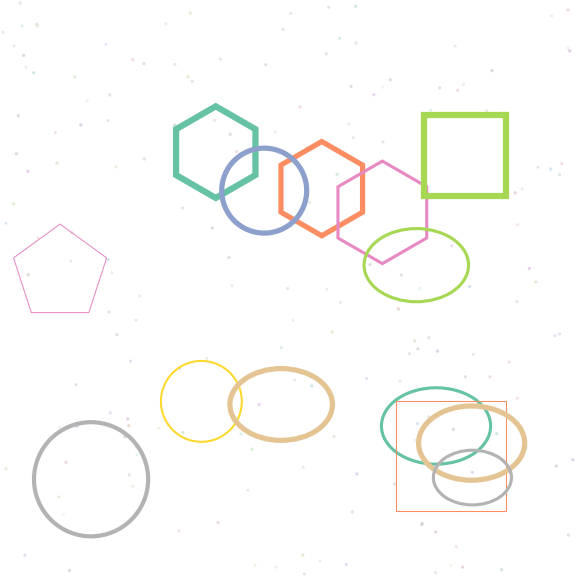[{"shape": "hexagon", "thickness": 3, "radius": 0.4, "center": [0.374, 0.736]}, {"shape": "oval", "thickness": 1.5, "radius": 0.47, "center": [0.755, 0.262]}, {"shape": "hexagon", "thickness": 2.5, "radius": 0.41, "center": [0.557, 0.672]}, {"shape": "square", "thickness": 0.5, "radius": 0.48, "center": [0.78, 0.21]}, {"shape": "circle", "thickness": 2.5, "radius": 0.37, "center": [0.458, 0.669]}, {"shape": "hexagon", "thickness": 1.5, "radius": 0.44, "center": [0.662, 0.631]}, {"shape": "pentagon", "thickness": 0.5, "radius": 0.42, "center": [0.104, 0.526]}, {"shape": "square", "thickness": 3, "radius": 0.35, "center": [0.805, 0.729]}, {"shape": "oval", "thickness": 1.5, "radius": 0.45, "center": [0.721, 0.54]}, {"shape": "circle", "thickness": 1, "radius": 0.35, "center": [0.349, 0.304]}, {"shape": "oval", "thickness": 2.5, "radius": 0.46, "center": [0.817, 0.232]}, {"shape": "oval", "thickness": 2.5, "radius": 0.44, "center": [0.487, 0.299]}, {"shape": "oval", "thickness": 1.5, "radius": 0.34, "center": [0.818, 0.172]}, {"shape": "circle", "thickness": 2, "radius": 0.49, "center": [0.158, 0.169]}]